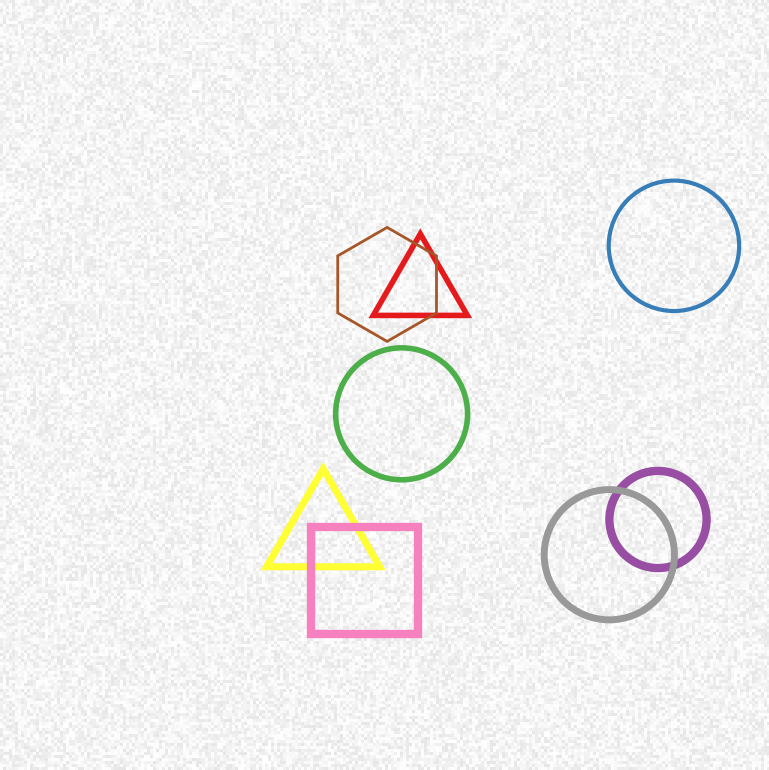[{"shape": "triangle", "thickness": 2, "radius": 0.35, "center": [0.546, 0.626]}, {"shape": "circle", "thickness": 1.5, "radius": 0.42, "center": [0.875, 0.681]}, {"shape": "circle", "thickness": 2, "radius": 0.43, "center": [0.522, 0.463]}, {"shape": "circle", "thickness": 3, "radius": 0.32, "center": [0.855, 0.325]}, {"shape": "triangle", "thickness": 2.5, "radius": 0.42, "center": [0.42, 0.306]}, {"shape": "hexagon", "thickness": 1, "radius": 0.37, "center": [0.503, 0.631]}, {"shape": "square", "thickness": 3, "radius": 0.35, "center": [0.474, 0.246]}, {"shape": "circle", "thickness": 2.5, "radius": 0.42, "center": [0.791, 0.28]}]